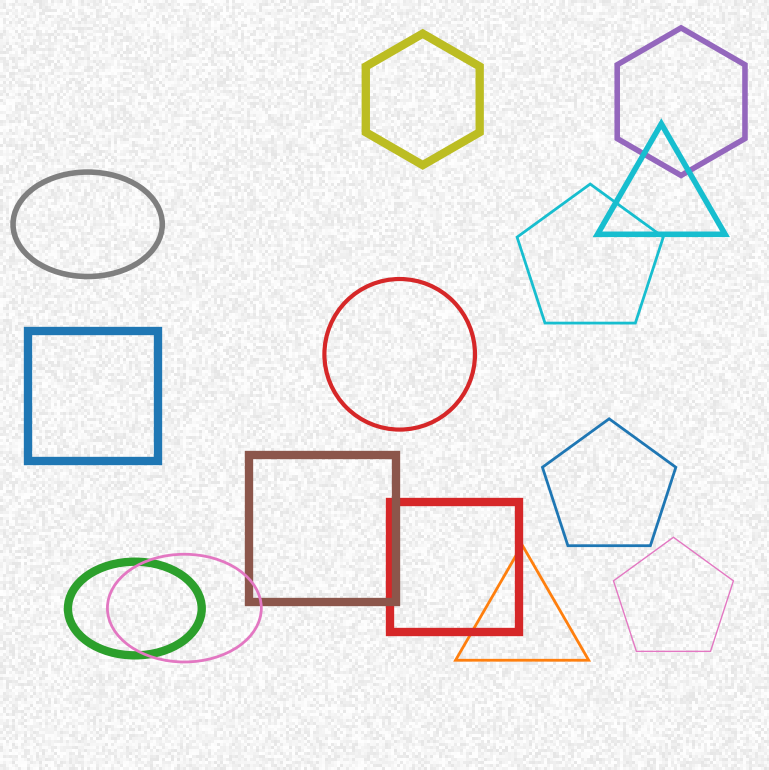[{"shape": "pentagon", "thickness": 1, "radius": 0.46, "center": [0.791, 0.365]}, {"shape": "square", "thickness": 3, "radius": 0.42, "center": [0.121, 0.486]}, {"shape": "triangle", "thickness": 1, "radius": 0.5, "center": [0.678, 0.192]}, {"shape": "oval", "thickness": 3, "radius": 0.43, "center": [0.175, 0.21]}, {"shape": "square", "thickness": 3, "radius": 0.42, "center": [0.591, 0.263]}, {"shape": "circle", "thickness": 1.5, "radius": 0.49, "center": [0.519, 0.54]}, {"shape": "hexagon", "thickness": 2, "radius": 0.48, "center": [0.885, 0.868]}, {"shape": "square", "thickness": 3, "radius": 0.48, "center": [0.419, 0.314]}, {"shape": "pentagon", "thickness": 0.5, "radius": 0.41, "center": [0.875, 0.22]}, {"shape": "oval", "thickness": 1, "radius": 0.5, "center": [0.239, 0.21]}, {"shape": "oval", "thickness": 2, "radius": 0.48, "center": [0.114, 0.709]}, {"shape": "hexagon", "thickness": 3, "radius": 0.43, "center": [0.549, 0.871]}, {"shape": "triangle", "thickness": 2, "radius": 0.48, "center": [0.859, 0.744]}, {"shape": "pentagon", "thickness": 1, "radius": 0.5, "center": [0.766, 0.661]}]